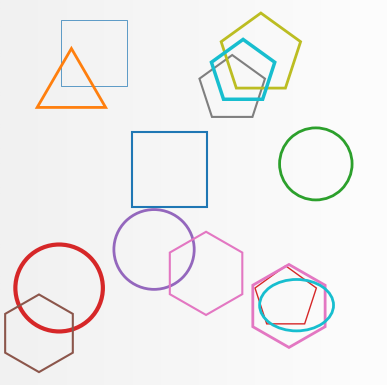[{"shape": "square", "thickness": 0.5, "radius": 0.43, "center": [0.243, 0.863]}, {"shape": "square", "thickness": 1.5, "radius": 0.48, "center": [0.436, 0.559]}, {"shape": "triangle", "thickness": 2, "radius": 0.51, "center": [0.184, 0.772]}, {"shape": "circle", "thickness": 2, "radius": 0.47, "center": [0.815, 0.574]}, {"shape": "circle", "thickness": 3, "radius": 0.56, "center": [0.153, 0.252]}, {"shape": "pentagon", "thickness": 1, "radius": 0.42, "center": [0.737, 0.226]}, {"shape": "circle", "thickness": 2, "radius": 0.52, "center": [0.398, 0.352]}, {"shape": "hexagon", "thickness": 1.5, "radius": 0.5, "center": [0.101, 0.134]}, {"shape": "hexagon", "thickness": 2, "radius": 0.54, "center": [0.746, 0.205]}, {"shape": "hexagon", "thickness": 1.5, "radius": 0.54, "center": [0.532, 0.29]}, {"shape": "pentagon", "thickness": 1.5, "radius": 0.44, "center": [0.599, 0.768]}, {"shape": "pentagon", "thickness": 2, "radius": 0.54, "center": [0.673, 0.858]}, {"shape": "oval", "thickness": 2, "radius": 0.48, "center": [0.765, 0.207]}, {"shape": "pentagon", "thickness": 2.5, "radius": 0.43, "center": [0.627, 0.812]}]